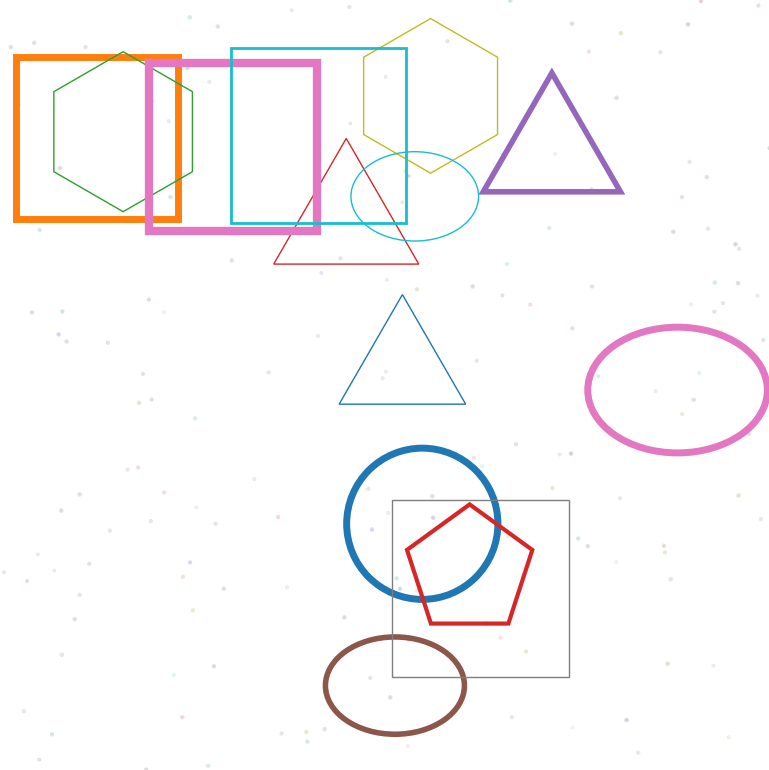[{"shape": "triangle", "thickness": 0.5, "radius": 0.47, "center": [0.523, 0.523]}, {"shape": "circle", "thickness": 2.5, "radius": 0.49, "center": [0.548, 0.32]}, {"shape": "square", "thickness": 2.5, "radius": 0.53, "center": [0.126, 0.821]}, {"shape": "hexagon", "thickness": 0.5, "radius": 0.52, "center": [0.16, 0.829]}, {"shape": "triangle", "thickness": 0.5, "radius": 0.54, "center": [0.45, 0.711]}, {"shape": "pentagon", "thickness": 1.5, "radius": 0.43, "center": [0.61, 0.259]}, {"shape": "triangle", "thickness": 2, "radius": 0.51, "center": [0.717, 0.802]}, {"shape": "oval", "thickness": 2, "radius": 0.45, "center": [0.513, 0.11]}, {"shape": "oval", "thickness": 2.5, "radius": 0.58, "center": [0.88, 0.493]}, {"shape": "square", "thickness": 3, "radius": 0.54, "center": [0.303, 0.809]}, {"shape": "square", "thickness": 0.5, "radius": 0.57, "center": [0.624, 0.236]}, {"shape": "hexagon", "thickness": 0.5, "radius": 0.5, "center": [0.559, 0.876]}, {"shape": "oval", "thickness": 0.5, "radius": 0.41, "center": [0.539, 0.745]}, {"shape": "square", "thickness": 1, "radius": 0.57, "center": [0.414, 0.824]}]